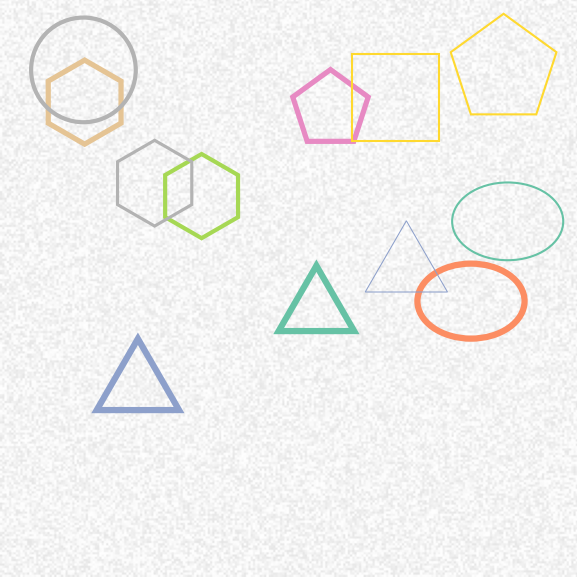[{"shape": "oval", "thickness": 1, "radius": 0.48, "center": [0.879, 0.616]}, {"shape": "triangle", "thickness": 3, "radius": 0.38, "center": [0.548, 0.464]}, {"shape": "oval", "thickness": 3, "radius": 0.46, "center": [0.816, 0.478]}, {"shape": "triangle", "thickness": 3, "radius": 0.41, "center": [0.239, 0.33]}, {"shape": "triangle", "thickness": 0.5, "radius": 0.41, "center": [0.704, 0.535]}, {"shape": "pentagon", "thickness": 2.5, "radius": 0.34, "center": [0.572, 0.81]}, {"shape": "hexagon", "thickness": 2, "radius": 0.36, "center": [0.349, 0.66]}, {"shape": "pentagon", "thickness": 1, "radius": 0.48, "center": [0.872, 0.879]}, {"shape": "square", "thickness": 1, "radius": 0.38, "center": [0.685, 0.83]}, {"shape": "hexagon", "thickness": 2.5, "radius": 0.36, "center": [0.147, 0.822]}, {"shape": "circle", "thickness": 2, "radius": 0.45, "center": [0.144, 0.878]}, {"shape": "hexagon", "thickness": 1.5, "radius": 0.37, "center": [0.268, 0.682]}]